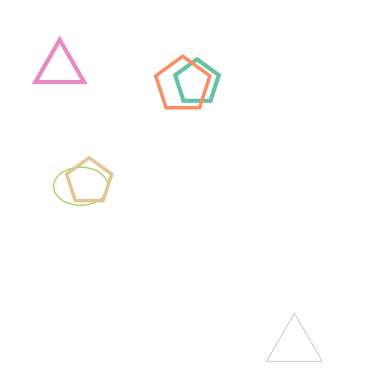[{"shape": "pentagon", "thickness": 3, "radius": 0.3, "center": [0.512, 0.786]}, {"shape": "pentagon", "thickness": 2.5, "radius": 0.37, "center": [0.475, 0.78]}, {"shape": "triangle", "thickness": 3, "radius": 0.37, "center": [0.155, 0.824]}, {"shape": "oval", "thickness": 1, "radius": 0.35, "center": [0.21, 0.516]}, {"shape": "pentagon", "thickness": 2.5, "radius": 0.31, "center": [0.232, 0.529]}, {"shape": "triangle", "thickness": 0.5, "radius": 0.42, "center": [0.765, 0.103]}]